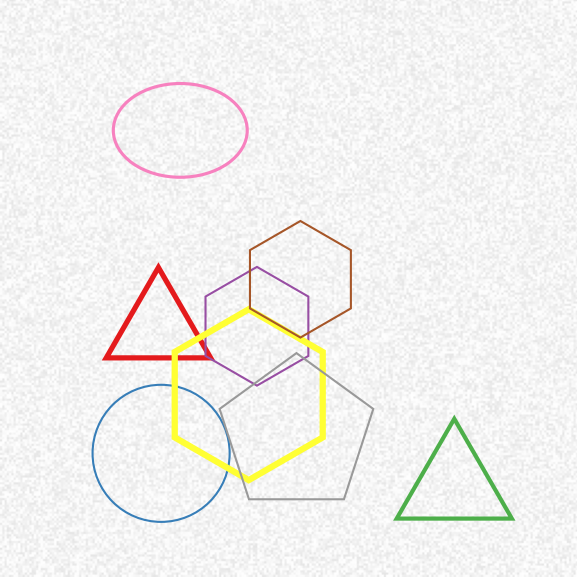[{"shape": "triangle", "thickness": 2.5, "radius": 0.52, "center": [0.274, 0.432]}, {"shape": "circle", "thickness": 1, "radius": 0.59, "center": [0.279, 0.214]}, {"shape": "triangle", "thickness": 2, "radius": 0.58, "center": [0.787, 0.159]}, {"shape": "hexagon", "thickness": 1, "radius": 0.51, "center": [0.445, 0.434]}, {"shape": "hexagon", "thickness": 3, "radius": 0.74, "center": [0.431, 0.316]}, {"shape": "hexagon", "thickness": 1, "radius": 0.5, "center": [0.52, 0.516]}, {"shape": "oval", "thickness": 1.5, "radius": 0.58, "center": [0.312, 0.773]}, {"shape": "pentagon", "thickness": 1, "radius": 0.7, "center": [0.513, 0.248]}]